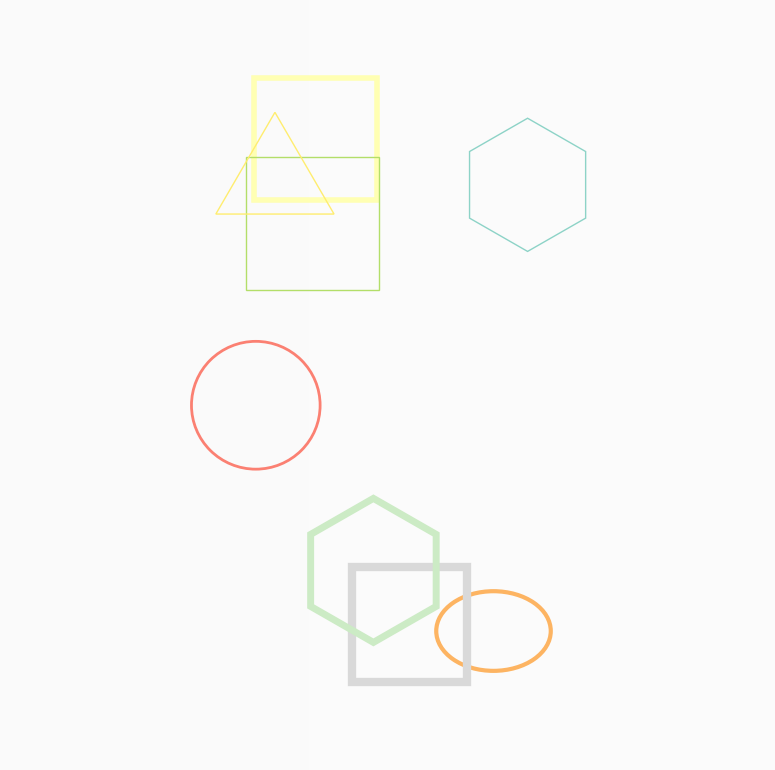[{"shape": "hexagon", "thickness": 0.5, "radius": 0.43, "center": [0.681, 0.76]}, {"shape": "square", "thickness": 2, "radius": 0.39, "center": [0.407, 0.819]}, {"shape": "circle", "thickness": 1, "radius": 0.41, "center": [0.33, 0.474]}, {"shape": "oval", "thickness": 1.5, "radius": 0.37, "center": [0.637, 0.18]}, {"shape": "square", "thickness": 0.5, "radius": 0.43, "center": [0.403, 0.71]}, {"shape": "square", "thickness": 3, "radius": 0.37, "center": [0.529, 0.189]}, {"shape": "hexagon", "thickness": 2.5, "radius": 0.47, "center": [0.482, 0.259]}, {"shape": "triangle", "thickness": 0.5, "radius": 0.44, "center": [0.355, 0.766]}]